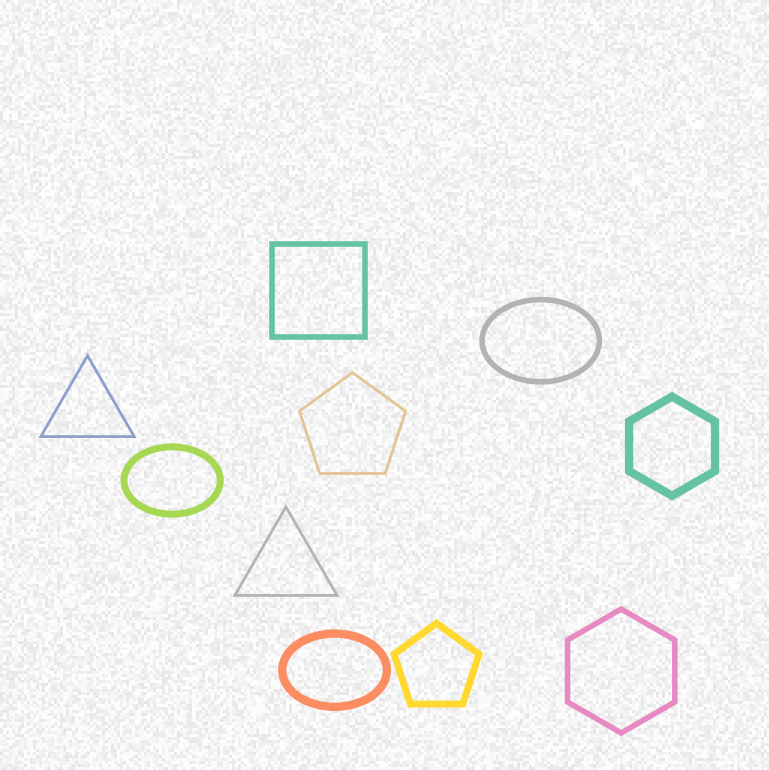[{"shape": "hexagon", "thickness": 3, "radius": 0.32, "center": [0.873, 0.421]}, {"shape": "square", "thickness": 2, "radius": 0.3, "center": [0.414, 0.623]}, {"shape": "oval", "thickness": 3, "radius": 0.34, "center": [0.435, 0.13]}, {"shape": "triangle", "thickness": 1, "radius": 0.35, "center": [0.114, 0.468]}, {"shape": "hexagon", "thickness": 2, "radius": 0.4, "center": [0.807, 0.129]}, {"shape": "oval", "thickness": 2.5, "radius": 0.31, "center": [0.224, 0.376]}, {"shape": "pentagon", "thickness": 2.5, "radius": 0.29, "center": [0.567, 0.133]}, {"shape": "pentagon", "thickness": 1, "radius": 0.36, "center": [0.458, 0.444]}, {"shape": "oval", "thickness": 2, "radius": 0.38, "center": [0.702, 0.558]}, {"shape": "triangle", "thickness": 1, "radius": 0.38, "center": [0.371, 0.265]}]